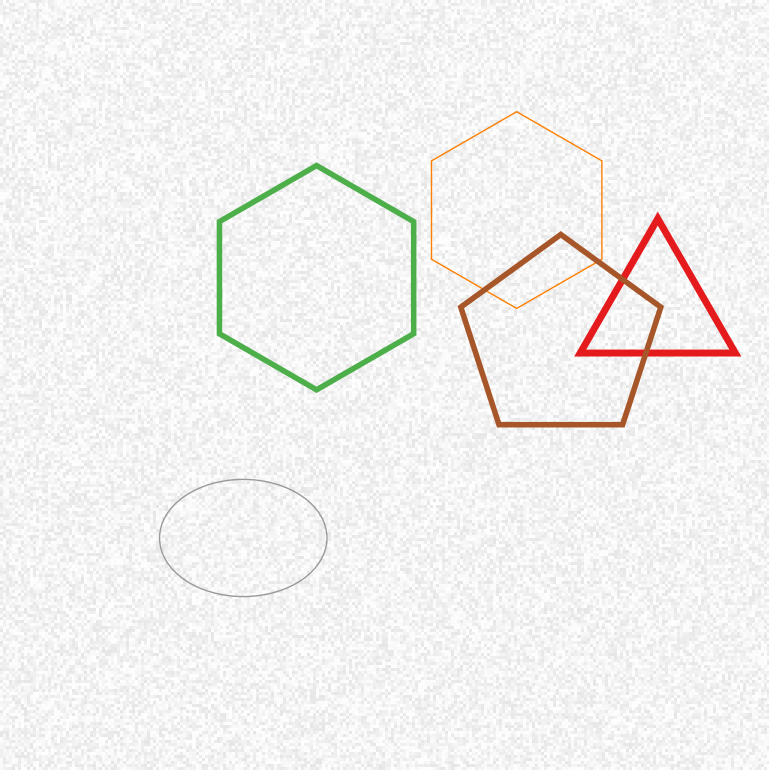[{"shape": "triangle", "thickness": 2.5, "radius": 0.58, "center": [0.854, 0.6]}, {"shape": "hexagon", "thickness": 2, "radius": 0.73, "center": [0.411, 0.639]}, {"shape": "hexagon", "thickness": 0.5, "radius": 0.64, "center": [0.671, 0.727]}, {"shape": "pentagon", "thickness": 2, "radius": 0.68, "center": [0.728, 0.559]}, {"shape": "oval", "thickness": 0.5, "radius": 0.54, "center": [0.316, 0.301]}]